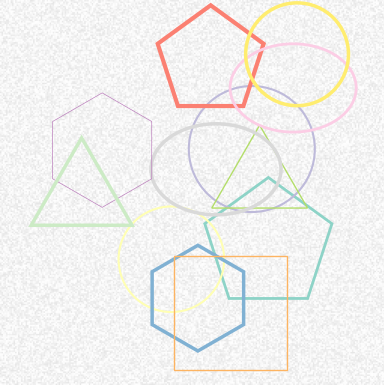[{"shape": "pentagon", "thickness": 2, "radius": 0.87, "center": [0.697, 0.365]}, {"shape": "circle", "thickness": 1.5, "radius": 0.69, "center": [0.445, 0.327]}, {"shape": "circle", "thickness": 1.5, "radius": 0.82, "center": [0.654, 0.613]}, {"shape": "pentagon", "thickness": 3, "radius": 0.72, "center": [0.547, 0.842]}, {"shape": "hexagon", "thickness": 2.5, "radius": 0.69, "center": [0.514, 0.226]}, {"shape": "square", "thickness": 1, "radius": 0.74, "center": [0.599, 0.186]}, {"shape": "triangle", "thickness": 1, "radius": 0.72, "center": [0.674, 0.531]}, {"shape": "oval", "thickness": 2, "radius": 0.82, "center": [0.761, 0.772]}, {"shape": "oval", "thickness": 2.5, "radius": 0.84, "center": [0.561, 0.56]}, {"shape": "hexagon", "thickness": 0.5, "radius": 0.74, "center": [0.265, 0.61]}, {"shape": "triangle", "thickness": 2.5, "radius": 0.76, "center": [0.212, 0.491]}, {"shape": "circle", "thickness": 2.5, "radius": 0.67, "center": [0.772, 0.859]}]